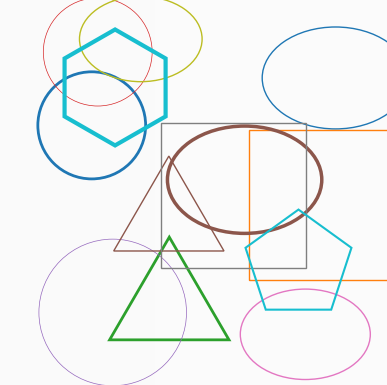[{"shape": "oval", "thickness": 1, "radius": 0.95, "center": [0.866, 0.798]}, {"shape": "circle", "thickness": 2, "radius": 0.7, "center": [0.237, 0.674]}, {"shape": "square", "thickness": 1, "radius": 0.97, "center": [0.838, 0.467]}, {"shape": "triangle", "thickness": 2, "radius": 0.89, "center": [0.437, 0.206]}, {"shape": "circle", "thickness": 0.5, "radius": 0.7, "center": [0.252, 0.865]}, {"shape": "circle", "thickness": 0.5, "radius": 0.95, "center": [0.291, 0.188]}, {"shape": "oval", "thickness": 2.5, "radius": 1.0, "center": [0.631, 0.533]}, {"shape": "triangle", "thickness": 1, "radius": 0.82, "center": [0.436, 0.43]}, {"shape": "oval", "thickness": 1, "radius": 0.84, "center": [0.788, 0.132]}, {"shape": "square", "thickness": 1, "radius": 0.94, "center": [0.603, 0.492]}, {"shape": "oval", "thickness": 1, "radius": 0.79, "center": [0.363, 0.899]}, {"shape": "hexagon", "thickness": 3, "radius": 0.75, "center": [0.297, 0.773]}, {"shape": "pentagon", "thickness": 1.5, "radius": 0.72, "center": [0.77, 0.312]}]